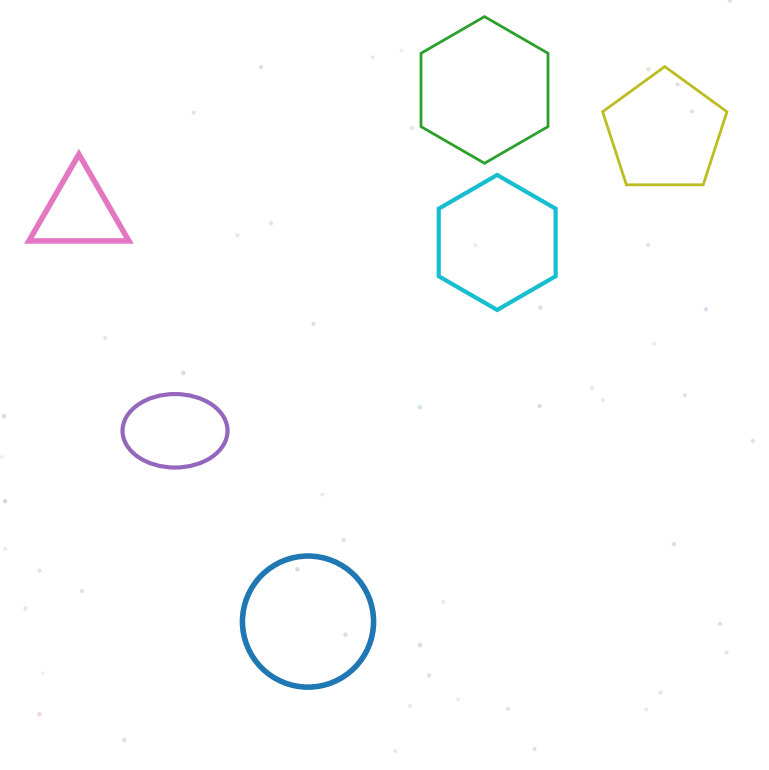[{"shape": "circle", "thickness": 2, "radius": 0.43, "center": [0.4, 0.193]}, {"shape": "hexagon", "thickness": 1, "radius": 0.48, "center": [0.629, 0.883]}, {"shape": "oval", "thickness": 1.5, "radius": 0.34, "center": [0.227, 0.441]}, {"shape": "triangle", "thickness": 2, "radius": 0.38, "center": [0.102, 0.725]}, {"shape": "pentagon", "thickness": 1, "radius": 0.42, "center": [0.863, 0.829]}, {"shape": "hexagon", "thickness": 1.5, "radius": 0.44, "center": [0.646, 0.685]}]